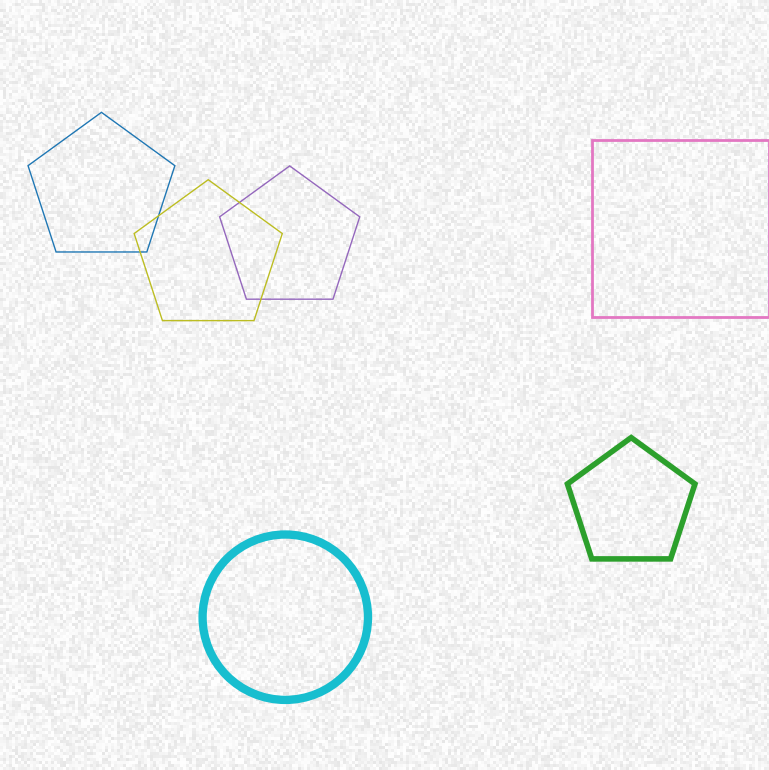[{"shape": "pentagon", "thickness": 0.5, "radius": 0.5, "center": [0.132, 0.754]}, {"shape": "pentagon", "thickness": 2, "radius": 0.44, "center": [0.82, 0.345]}, {"shape": "pentagon", "thickness": 0.5, "radius": 0.48, "center": [0.376, 0.689]}, {"shape": "square", "thickness": 1, "radius": 0.58, "center": [0.883, 0.704]}, {"shape": "pentagon", "thickness": 0.5, "radius": 0.51, "center": [0.27, 0.665]}, {"shape": "circle", "thickness": 3, "radius": 0.54, "center": [0.371, 0.198]}]